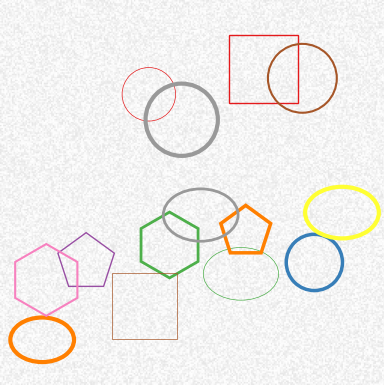[{"shape": "square", "thickness": 1, "radius": 0.45, "center": [0.685, 0.821]}, {"shape": "circle", "thickness": 0.5, "radius": 0.35, "center": [0.387, 0.755]}, {"shape": "circle", "thickness": 2.5, "radius": 0.37, "center": [0.817, 0.318]}, {"shape": "hexagon", "thickness": 2, "radius": 0.43, "center": [0.44, 0.364]}, {"shape": "oval", "thickness": 0.5, "radius": 0.49, "center": [0.626, 0.289]}, {"shape": "pentagon", "thickness": 1, "radius": 0.39, "center": [0.224, 0.319]}, {"shape": "pentagon", "thickness": 2.5, "radius": 0.34, "center": [0.638, 0.398]}, {"shape": "oval", "thickness": 3, "radius": 0.41, "center": [0.11, 0.117]}, {"shape": "oval", "thickness": 3, "radius": 0.48, "center": [0.888, 0.448]}, {"shape": "square", "thickness": 0.5, "radius": 0.42, "center": [0.375, 0.205]}, {"shape": "circle", "thickness": 1.5, "radius": 0.45, "center": [0.785, 0.797]}, {"shape": "hexagon", "thickness": 1.5, "radius": 0.47, "center": [0.12, 0.273]}, {"shape": "circle", "thickness": 3, "radius": 0.47, "center": [0.472, 0.689]}, {"shape": "oval", "thickness": 2, "radius": 0.49, "center": [0.521, 0.441]}]